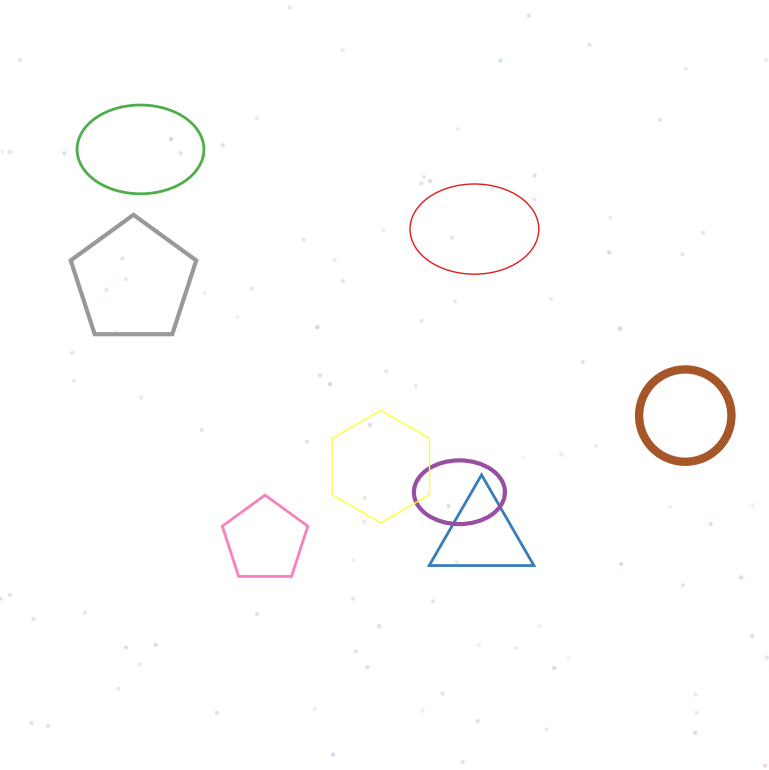[{"shape": "oval", "thickness": 0.5, "radius": 0.42, "center": [0.616, 0.702]}, {"shape": "triangle", "thickness": 1, "radius": 0.39, "center": [0.625, 0.305]}, {"shape": "oval", "thickness": 1, "radius": 0.41, "center": [0.182, 0.806]}, {"shape": "oval", "thickness": 1.5, "radius": 0.3, "center": [0.597, 0.361]}, {"shape": "hexagon", "thickness": 0.5, "radius": 0.37, "center": [0.494, 0.394]}, {"shape": "circle", "thickness": 3, "radius": 0.3, "center": [0.89, 0.46]}, {"shape": "pentagon", "thickness": 1, "radius": 0.29, "center": [0.344, 0.299]}, {"shape": "pentagon", "thickness": 1.5, "radius": 0.43, "center": [0.173, 0.635]}]